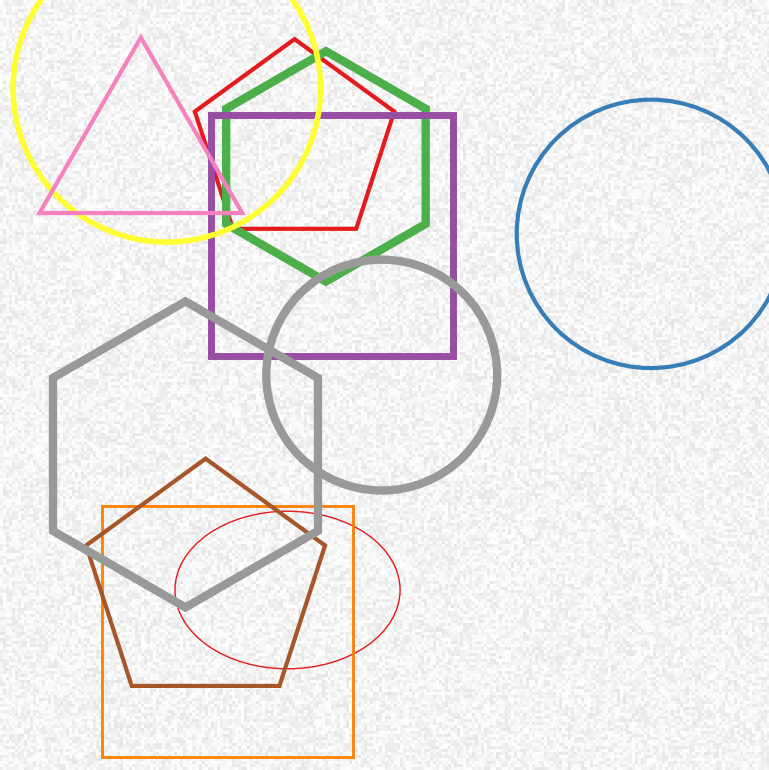[{"shape": "pentagon", "thickness": 1.5, "radius": 0.68, "center": [0.383, 0.813]}, {"shape": "oval", "thickness": 0.5, "radius": 0.73, "center": [0.373, 0.234]}, {"shape": "circle", "thickness": 1.5, "radius": 0.87, "center": [0.845, 0.696]}, {"shape": "hexagon", "thickness": 3, "radius": 0.75, "center": [0.423, 0.784]}, {"shape": "square", "thickness": 2.5, "radius": 0.78, "center": [0.431, 0.694]}, {"shape": "square", "thickness": 1, "radius": 0.81, "center": [0.295, 0.18]}, {"shape": "circle", "thickness": 2, "radius": 1.0, "center": [0.217, 0.885]}, {"shape": "pentagon", "thickness": 1.5, "radius": 0.82, "center": [0.267, 0.241]}, {"shape": "triangle", "thickness": 1.5, "radius": 0.76, "center": [0.183, 0.799]}, {"shape": "hexagon", "thickness": 3, "radius": 0.99, "center": [0.241, 0.41]}, {"shape": "circle", "thickness": 3, "radius": 0.75, "center": [0.496, 0.513]}]